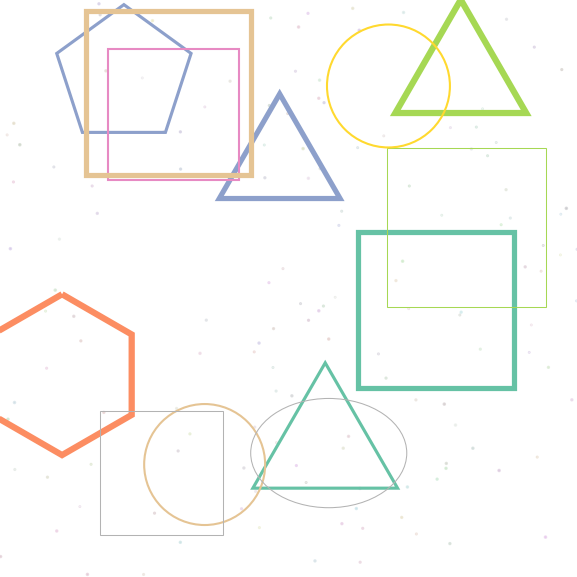[{"shape": "triangle", "thickness": 1.5, "radius": 0.72, "center": [0.563, 0.226]}, {"shape": "square", "thickness": 2.5, "radius": 0.67, "center": [0.755, 0.462]}, {"shape": "hexagon", "thickness": 3, "radius": 0.7, "center": [0.107, 0.35]}, {"shape": "triangle", "thickness": 2.5, "radius": 0.6, "center": [0.484, 0.716]}, {"shape": "pentagon", "thickness": 1.5, "radius": 0.61, "center": [0.215, 0.869]}, {"shape": "square", "thickness": 1, "radius": 0.57, "center": [0.301, 0.801]}, {"shape": "triangle", "thickness": 3, "radius": 0.65, "center": [0.798, 0.869]}, {"shape": "square", "thickness": 0.5, "radius": 0.69, "center": [0.808, 0.605]}, {"shape": "circle", "thickness": 1, "radius": 0.53, "center": [0.673, 0.85]}, {"shape": "square", "thickness": 2.5, "radius": 0.71, "center": [0.292, 0.838]}, {"shape": "circle", "thickness": 1, "radius": 0.52, "center": [0.354, 0.195]}, {"shape": "oval", "thickness": 0.5, "radius": 0.68, "center": [0.569, 0.215]}, {"shape": "square", "thickness": 0.5, "radius": 0.53, "center": [0.28, 0.18]}]